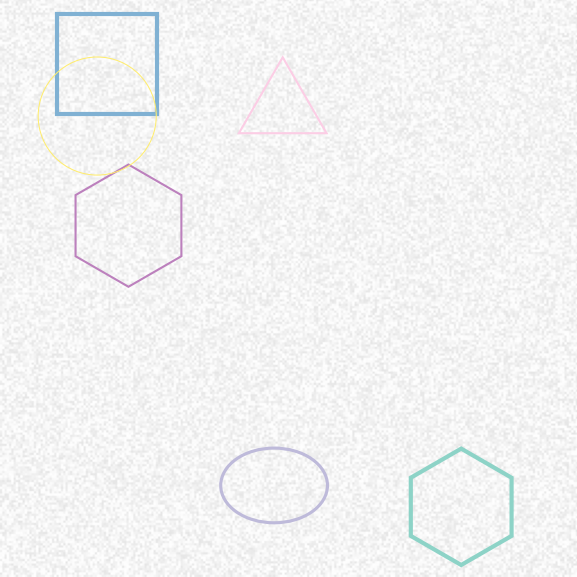[{"shape": "hexagon", "thickness": 2, "radius": 0.5, "center": [0.799, 0.122]}, {"shape": "oval", "thickness": 1.5, "radius": 0.46, "center": [0.475, 0.159]}, {"shape": "square", "thickness": 2, "radius": 0.43, "center": [0.186, 0.888]}, {"shape": "triangle", "thickness": 1, "radius": 0.44, "center": [0.49, 0.812]}, {"shape": "hexagon", "thickness": 1, "radius": 0.53, "center": [0.222, 0.608]}, {"shape": "circle", "thickness": 0.5, "radius": 0.51, "center": [0.168, 0.798]}]